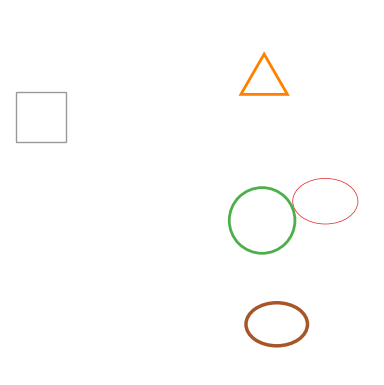[{"shape": "oval", "thickness": 0.5, "radius": 0.42, "center": [0.845, 0.477]}, {"shape": "circle", "thickness": 2, "radius": 0.43, "center": [0.681, 0.427]}, {"shape": "triangle", "thickness": 2, "radius": 0.35, "center": [0.686, 0.79]}, {"shape": "oval", "thickness": 2.5, "radius": 0.4, "center": [0.719, 0.158]}, {"shape": "square", "thickness": 1, "radius": 0.32, "center": [0.106, 0.696]}]